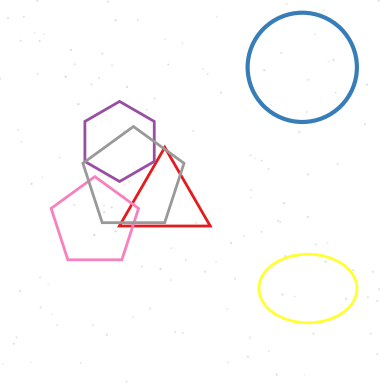[{"shape": "triangle", "thickness": 2, "radius": 0.68, "center": [0.428, 0.481]}, {"shape": "circle", "thickness": 3, "radius": 0.71, "center": [0.785, 0.825]}, {"shape": "hexagon", "thickness": 2, "radius": 0.52, "center": [0.311, 0.633]}, {"shape": "oval", "thickness": 2, "radius": 0.64, "center": [0.8, 0.251]}, {"shape": "pentagon", "thickness": 2, "radius": 0.6, "center": [0.246, 0.422]}, {"shape": "pentagon", "thickness": 2, "radius": 0.69, "center": [0.347, 0.533]}]